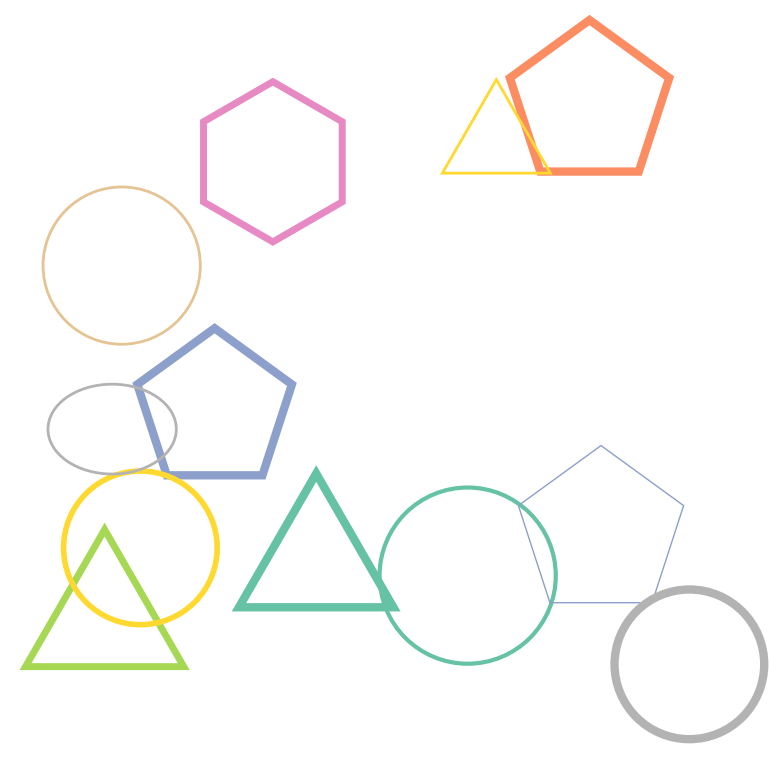[{"shape": "triangle", "thickness": 3, "radius": 0.58, "center": [0.411, 0.269]}, {"shape": "circle", "thickness": 1.5, "radius": 0.57, "center": [0.607, 0.252]}, {"shape": "pentagon", "thickness": 3, "radius": 0.54, "center": [0.766, 0.865]}, {"shape": "pentagon", "thickness": 3, "radius": 0.53, "center": [0.279, 0.468]}, {"shape": "pentagon", "thickness": 0.5, "radius": 0.56, "center": [0.781, 0.309]}, {"shape": "hexagon", "thickness": 2.5, "radius": 0.52, "center": [0.354, 0.79]}, {"shape": "triangle", "thickness": 2.5, "radius": 0.59, "center": [0.136, 0.194]}, {"shape": "circle", "thickness": 2, "radius": 0.5, "center": [0.182, 0.289]}, {"shape": "triangle", "thickness": 1, "radius": 0.4, "center": [0.645, 0.816]}, {"shape": "circle", "thickness": 1, "radius": 0.51, "center": [0.158, 0.655]}, {"shape": "oval", "thickness": 1, "radius": 0.42, "center": [0.146, 0.443]}, {"shape": "circle", "thickness": 3, "radius": 0.49, "center": [0.895, 0.137]}]